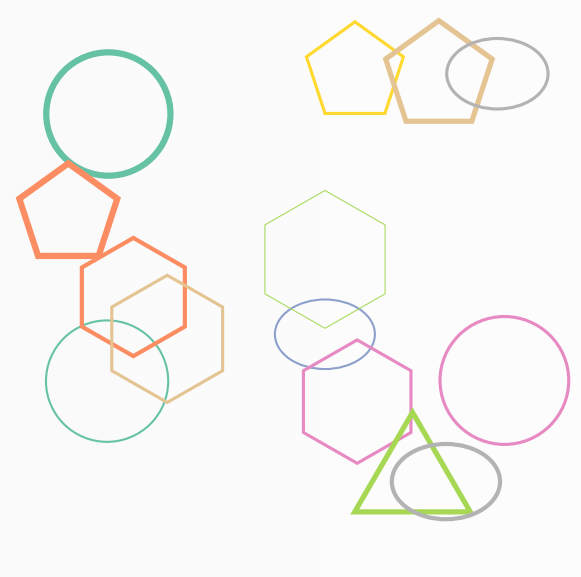[{"shape": "circle", "thickness": 1, "radius": 0.53, "center": [0.184, 0.339]}, {"shape": "circle", "thickness": 3, "radius": 0.53, "center": [0.186, 0.802]}, {"shape": "pentagon", "thickness": 3, "radius": 0.44, "center": [0.118, 0.628]}, {"shape": "hexagon", "thickness": 2, "radius": 0.51, "center": [0.229, 0.485]}, {"shape": "oval", "thickness": 1, "radius": 0.43, "center": [0.559, 0.42]}, {"shape": "circle", "thickness": 1.5, "radius": 0.55, "center": [0.868, 0.34]}, {"shape": "hexagon", "thickness": 1.5, "radius": 0.53, "center": [0.615, 0.304]}, {"shape": "triangle", "thickness": 2.5, "radius": 0.57, "center": [0.71, 0.17]}, {"shape": "hexagon", "thickness": 0.5, "radius": 0.6, "center": [0.559, 0.55]}, {"shape": "pentagon", "thickness": 1.5, "radius": 0.44, "center": [0.611, 0.874]}, {"shape": "hexagon", "thickness": 1.5, "radius": 0.55, "center": [0.288, 0.412]}, {"shape": "pentagon", "thickness": 2.5, "radius": 0.48, "center": [0.755, 0.867]}, {"shape": "oval", "thickness": 1.5, "radius": 0.44, "center": [0.856, 0.871]}, {"shape": "oval", "thickness": 2, "radius": 0.47, "center": [0.767, 0.165]}]